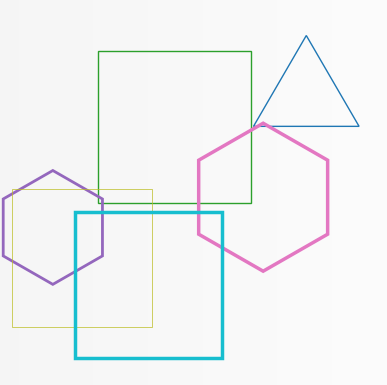[{"shape": "triangle", "thickness": 1, "radius": 0.79, "center": [0.79, 0.75]}, {"shape": "square", "thickness": 1, "radius": 0.99, "center": [0.45, 0.67]}, {"shape": "hexagon", "thickness": 2, "radius": 0.74, "center": [0.136, 0.409]}, {"shape": "hexagon", "thickness": 2.5, "radius": 0.96, "center": [0.679, 0.488]}, {"shape": "square", "thickness": 0.5, "radius": 0.9, "center": [0.211, 0.33]}, {"shape": "square", "thickness": 2.5, "radius": 0.95, "center": [0.383, 0.261]}]